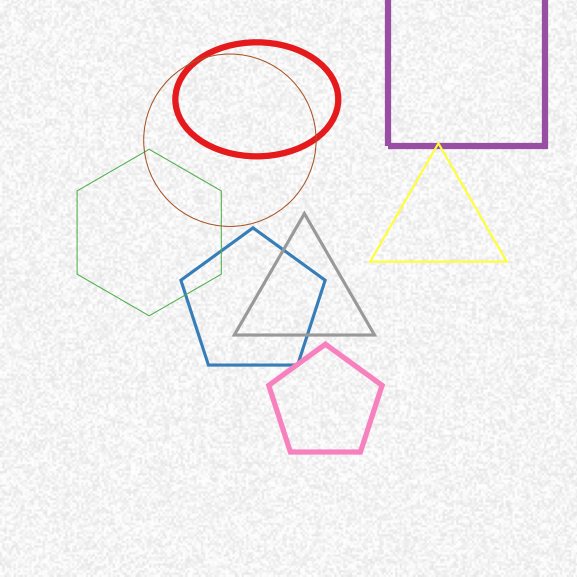[{"shape": "oval", "thickness": 3, "radius": 0.71, "center": [0.445, 0.827]}, {"shape": "pentagon", "thickness": 1.5, "radius": 0.66, "center": [0.438, 0.473]}, {"shape": "hexagon", "thickness": 0.5, "radius": 0.72, "center": [0.258, 0.596]}, {"shape": "square", "thickness": 3, "radius": 0.68, "center": [0.808, 0.882]}, {"shape": "triangle", "thickness": 1, "radius": 0.68, "center": [0.759, 0.614]}, {"shape": "circle", "thickness": 0.5, "radius": 0.75, "center": [0.398, 0.756]}, {"shape": "pentagon", "thickness": 2.5, "radius": 0.52, "center": [0.563, 0.3]}, {"shape": "triangle", "thickness": 1.5, "radius": 0.7, "center": [0.527, 0.489]}]